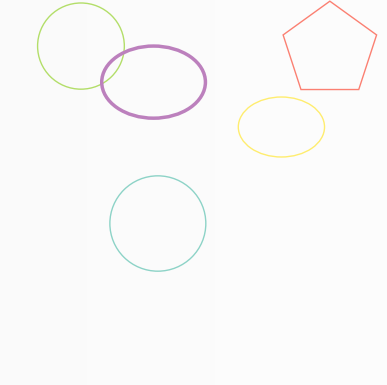[{"shape": "circle", "thickness": 1, "radius": 0.62, "center": [0.407, 0.419]}, {"shape": "pentagon", "thickness": 1, "radius": 0.63, "center": [0.851, 0.87]}, {"shape": "circle", "thickness": 1, "radius": 0.56, "center": [0.209, 0.88]}, {"shape": "oval", "thickness": 2.5, "radius": 0.67, "center": [0.396, 0.787]}, {"shape": "oval", "thickness": 1, "radius": 0.56, "center": [0.726, 0.67]}]